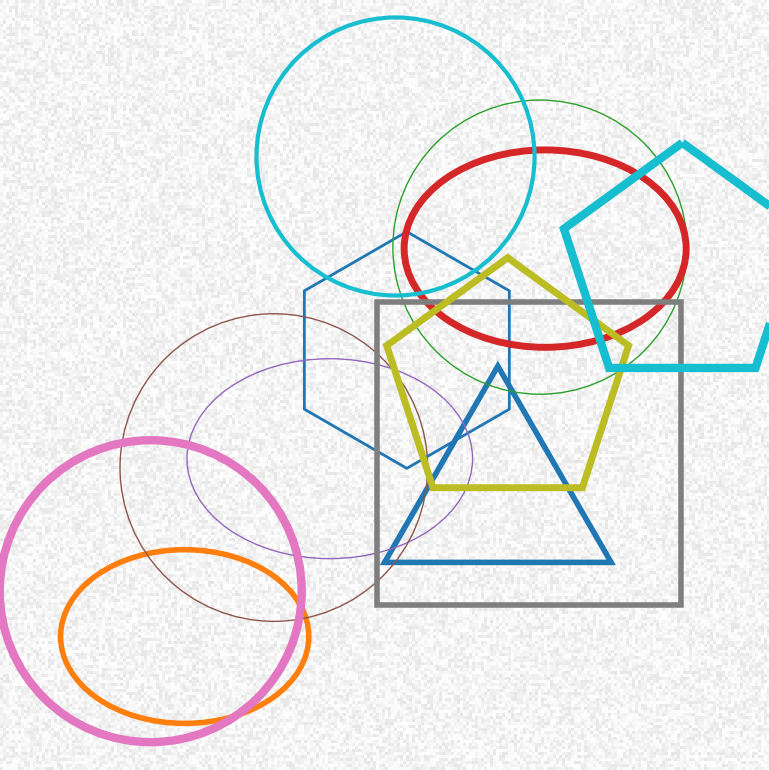[{"shape": "triangle", "thickness": 2, "radius": 0.85, "center": [0.647, 0.355]}, {"shape": "hexagon", "thickness": 1, "radius": 0.77, "center": [0.528, 0.545]}, {"shape": "oval", "thickness": 2, "radius": 0.81, "center": [0.24, 0.173]}, {"shape": "circle", "thickness": 0.5, "radius": 0.96, "center": [0.701, 0.679]}, {"shape": "oval", "thickness": 2.5, "radius": 0.92, "center": [0.708, 0.677]}, {"shape": "oval", "thickness": 0.5, "radius": 0.93, "center": [0.428, 0.404]}, {"shape": "circle", "thickness": 0.5, "radius": 1.0, "center": [0.356, 0.393]}, {"shape": "circle", "thickness": 3, "radius": 0.98, "center": [0.196, 0.232]}, {"shape": "square", "thickness": 2, "radius": 0.99, "center": [0.687, 0.411]}, {"shape": "pentagon", "thickness": 2.5, "radius": 0.83, "center": [0.659, 0.5]}, {"shape": "circle", "thickness": 1.5, "radius": 0.9, "center": [0.514, 0.797]}, {"shape": "pentagon", "thickness": 3, "radius": 0.81, "center": [0.886, 0.653]}]